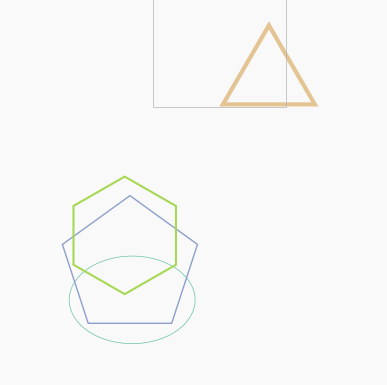[{"shape": "oval", "thickness": 0.5, "radius": 0.81, "center": [0.341, 0.221]}, {"shape": "pentagon", "thickness": 1, "radius": 0.92, "center": [0.335, 0.309]}, {"shape": "hexagon", "thickness": 1.5, "radius": 0.76, "center": [0.322, 0.389]}, {"shape": "triangle", "thickness": 3, "radius": 0.68, "center": [0.694, 0.797]}, {"shape": "square", "thickness": 0.5, "radius": 0.85, "center": [0.567, 0.893]}]